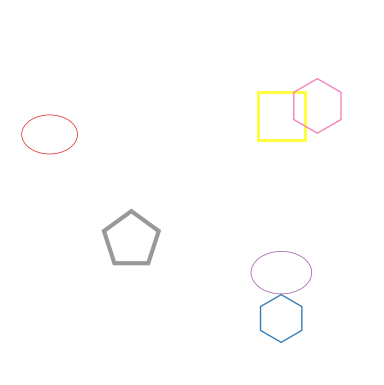[{"shape": "oval", "thickness": 0.5, "radius": 0.36, "center": [0.129, 0.651]}, {"shape": "hexagon", "thickness": 1, "radius": 0.31, "center": [0.73, 0.173]}, {"shape": "oval", "thickness": 0.5, "radius": 0.39, "center": [0.731, 0.292]}, {"shape": "square", "thickness": 2, "radius": 0.31, "center": [0.731, 0.699]}, {"shape": "hexagon", "thickness": 1, "radius": 0.35, "center": [0.824, 0.725]}, {"shape": "pentagon", "thickness": 3, "radius": 0.37, "center": [0.341, 0.377]}]